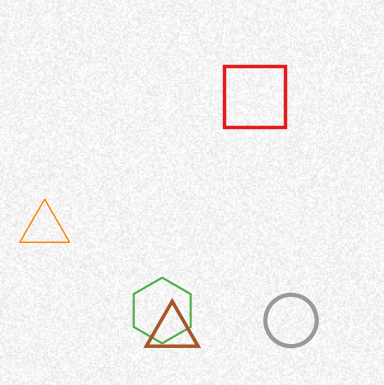[{"shape": "square", "thickness": 2.5, "radius": 0.39, "center": [0.662, 0.749]}, {"shape": "hexagon", "thickness": 1.5, "radius": 0.43, "center": [0.421, 0.194]}, {"shape": "triangle", "thickness": 1, "radius": 0.37, "center": [0.116, 0.408]}, {"shape": "triangle", "thickness": 2.5, "radius": 0.39, "center": [0.447, 0.14]}, {"shape": "circle", "thickness": 3, "radius": 0.33, "center": [0.756, 0.168]}]